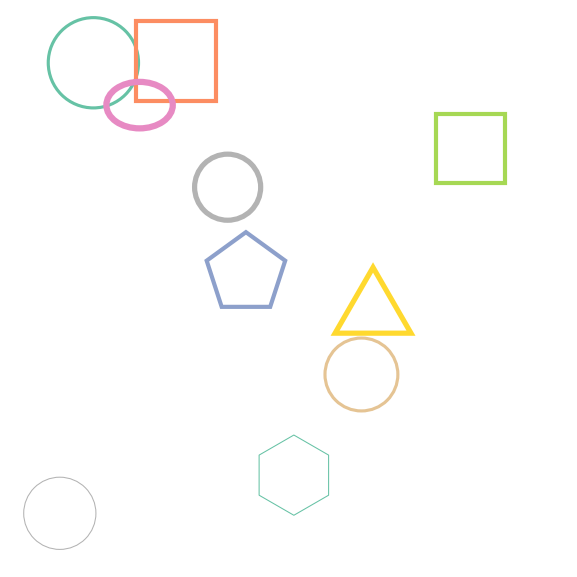[{"shape": "circle", "thickness": 1.5, "radius": 0.39, "center": [0.162, 0.89]}, {"shape": "hexagon", "thickness": 0.5, "radius": 0.35, "center": [0.509, 0.176]}, {"shape": "square", "thickness": 2, "radius": 0.35, "center": [0.305, 0.893]}, {"shape": "pentagon", "thickness": 2, "radius": 0.36, "center": [0.426, 0.526]}, {"shape": "oval", "thickness": 3, "radius": 0.29, "center": [0.242, 0.817]}, {"shape": "square", "thickness": 2, "radius": 0.3, "center": [0.815, 0.742]}, {"shape": "triangle", "thickness": 2.5, "radius": 0.38, "center": [0.646, 0.46]}, {"shape": "circle", "thickness": 1.5, "radius": 0.32, "center": [0.626, 0.351]}, {"shape": "circle", "thickness": 2.5, "radius": 0.29, "center": [0.394, 0.675]}, {"shape": "circle", "thickness": 0.5, "radius": 0.31, "center": [0.104, 0.11]}]